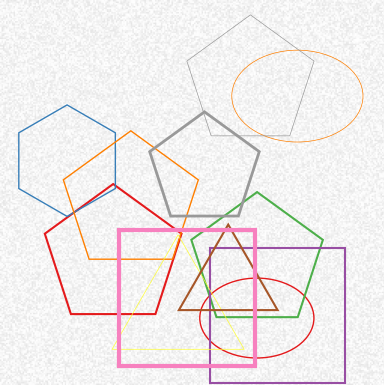[{"shape": "oval", "thickness": 1, "radius": 0.74, "center": [0.667, 0.174]}, {"shape": "pentagon", "thickness": 1.5, "radius": 0.93, "center": [0.294, 0.335]}, {"shape": "hexagon", "thickness": 1, "radius": 0.72, "center": [0.174, 0.583]}, {"shape": "pentagon", "thickness": 1.5, "radius": 0.9, "center": [0.668, 0.322]}, {"shape": "square", "thickness": 1.5, "radius": 0.87, "center": [0.721, 0.181]}, {"shape": "oval", "thickness": 0.5, "radius": 0.85, "center": [0.772, 0.75]}, {"shape": "pentagon", "thickness": 1, "radius": 0.92, "center": [0.34, 0.476]}, {"shape": "triangle", "thickness": 0.5, "radius": 0.99, "center": [0.463, 0.192]}, {"shape": "triangle", "thickness": 1.5, "radius": 0.74, "center": [0.593, 0.269]}, {"shape": "square", "thickness": 3, "radius": 0.88, "center": [0.487, 0.226]}, {"shape": "pentagon", "thickness": 2, "radius": 0.75, "center": [0.531, 0.56]}, {"shape": "pentagon", "thickness": 0.5, "radius": 0.87, "center": [0.651, 0.788]}]